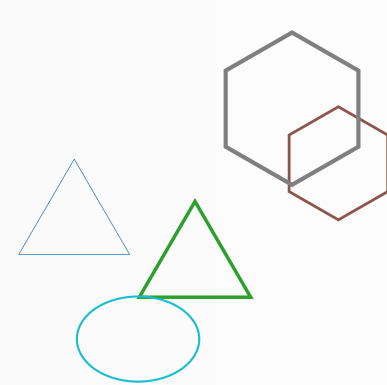[{"shape": "triangle", "thickness": 0.5, "radius": 0.83, "center": [0.192, 0.422]}, {"shape": "triangle", "thickness": 2.5, "radius": 0.83, "center": [0.503, 0.311]}, {"shape": "hexagon", "thickness": 2, "radius": 0.73, "center": [0.873, 0.576]}, {"shape": "hexagon", "thickness": 3, "radius": 0.99, "center": [0.754, 0.718]}, {"shape": "oval", "thickness": 1.5, "radius": 0.79, "center": [0.356, 0.119]}]